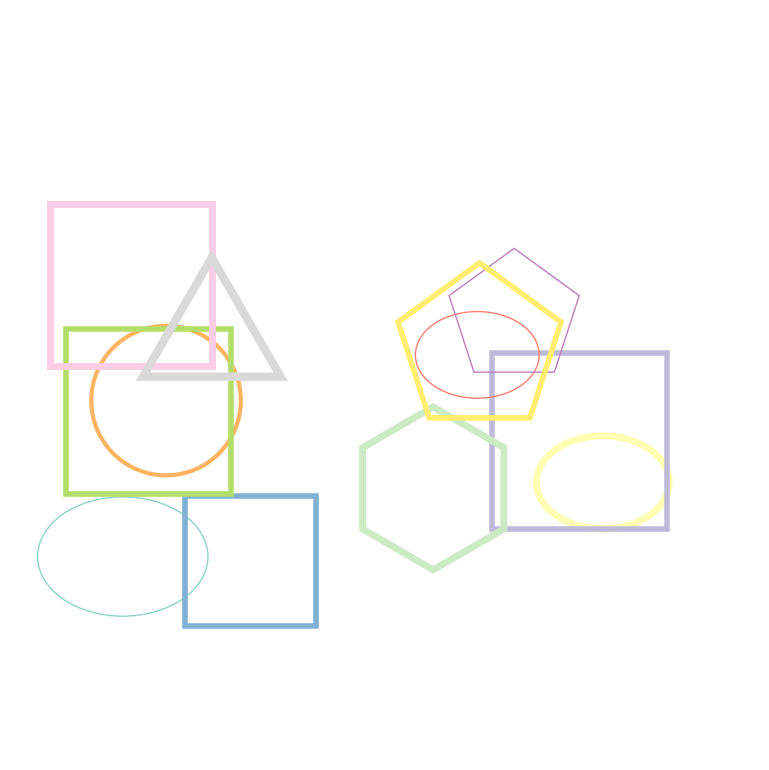[{"shape": "oval", "thickness": 0.5, "radius": 0.55, "center": [0.159, 0.277]}, {"shape": "oval", "thickness": 2.5, "radius": 0.43, "center": [0.783, 0.374]}, {"shape": "square", "thickness": 2, "radius": 0.57, "center": [0.752, 0.427]}, {"shape": "oval", "thickness": 0.5, "radius": 0.4, "center": [0.62, 0.539]}, {"shape": "square", "thickness": 2, "radius": 0.42, "center": [0.325, 0.271]}, {"shape": "circle", "thickness": 1.5, "radius": 0.49, "center": [0.216, 0.48]}, {"shape": "square", "thickness": 2, "radius": 0.54, "center": [0.193, 0.466]}, {"shape": "square", "thickness": 2.5, "radius": 0.53, "center": [0.17, 0.63]}, {"shape": "triangle", "thickness": 3, "radius": 0.52, "center": [0.275, 0.562]}, {"shape": "pentagon", "thickness": 0.5, "radius": 0.44, "center": [0.668, 0.589]}, {"shape": "hexagon", "thickness": 2.5, "radius": 0.53, "center": [0.563, 0.366]}, {"shape": "pentagon", "thickness": 2, "radius": 0.56, "center": [0.623, 0.547]}]